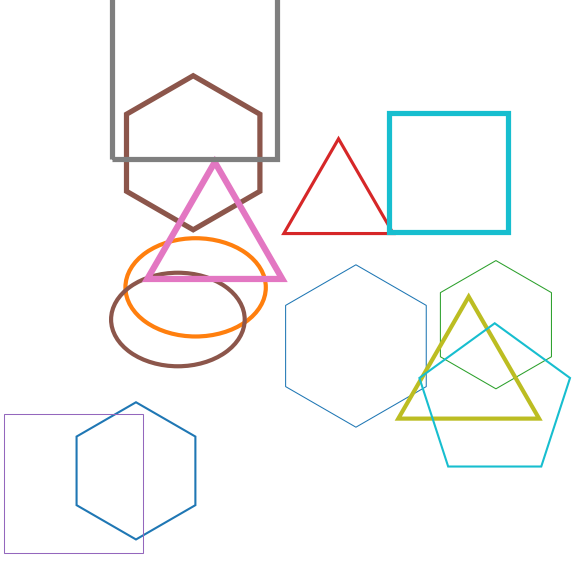[{"shape": "hexagon", "thickness": 0.5, "radius": 0.7, "center": [0.616, 0.4]}, {"shape": "hexagon", "thickness": 1, "radius": 0.59, "center": [0.235, 0.184]}, {"shape": "oval", "thickness": 2, "radius": 0.61, "center": [0.339, 0.502]}, {"shape": "hexagon", "thickness": 0.5, "radius": 0.56, "center": [0.859, 0.437]}, {"shape": "triangle", "thickness": 1.5, "radius": 0.55, "center": [0.586, 0.649]}, {"shape": "square", "thickness": 0.5, "radius": 0.6, "center": [0.127, 0.162]}, {"shape": "hexagon", "thickness": 2.5, "radius": 0.67, "center": [0.335, 0.735]}, {"shape": "oval", "thickness": 2, "radius": 0.58, "center": [0.308, 0.446]}, {"shape": "triangle", "thickness": 3, "radius": 0.67, "center": [0.372, 0.584]}, {"shape": "square", "thickness": 2.5, "radius": 0.72, "center": [0.337, 0.866]}, {"shape": "triangle", "thickness": 2, "radius": 0.7, "center": [0.812, 0.345]}, {"shape": "pentagon", "thickness": 1, "radius": 0.69, "center": [0.857, 0.302]}, {"shape": "square", "thickness": 2.5, "radius": 0.52, "center": [0.777, 0.7]}]